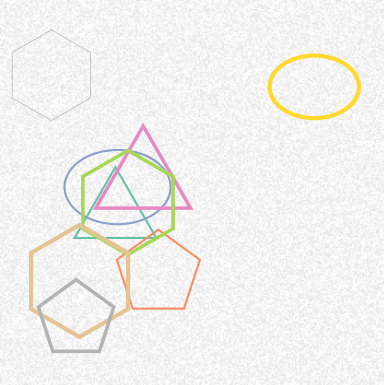[{"shape": "triangle", "thickness": 1.5, "radius": 0.61, "center": [0.3, 0.443]}, {"shape": "pentagon", "thickness": 1.5, "radius": 0.57, "center": [0.411, 0.29]}, {"shape": "oval", "thickness": 1.5, "radius": 0.69, "center": [0.305, 0.514]}, {"shape": "triangle", "thickness": 2.5, "radius": 0.71, "center": [0.372, 0.53]}, {"shape": "hexagon", "thickness": 2.5, "radius": 0.68, "center": [0.332, 0.474]}, {"shape": "oval", "thickness": 3, "radius": 0.58, "center": [0.816, 0.774]}, {"shape": "hexagon", "thickness": 3, "radius": 0.73, "center": [0.207, 0.27]}, {"shape": "hexagon", "thickness": 0.5, "radius": 0.59, "center": [0.134, 0.805]}, {"shape": "pentagon", "thickness": 2.5, "radius": 0.51, "center": [0.198, 0.171]}]